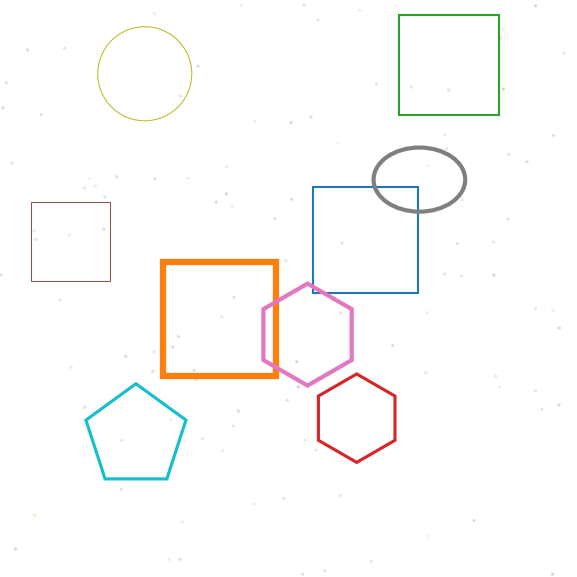[{"shape": "square", "thickness": 1, "radius": 0.46, "center": [0.633, 0.583]}, {"shape": "square", "thickness": 3, "radius": 0.49, "center": [0.38, 0.447]}, {"shape": "square", "thickness": 1, "radius": 0.43, "center": [0.778, 0.886]}, {"shape": "hexagon", "thickness": 1.5, "radius": 0.38, "center": [0.618, 0.275]}, {"shape": "square", "thickness": 0.5, "radius": 0.34, "center": [0.122, 0.581]}, {"shape": "hexagon", "thickness": 2, "radius": 0.44, "center": [0.533, 0.42]}, {"shape": "oval", "thickness": 2, "radius": 0.4, "center": [0.726, 0.688]}, {"shape": "circle", "thickness": 0.5, "radius": 0.41, "center": [0.251, 0.871]}, {"shape": "pentagon", "thickness": 1.5, "radius": 0.46, "center": [0.235, 0.244]}]